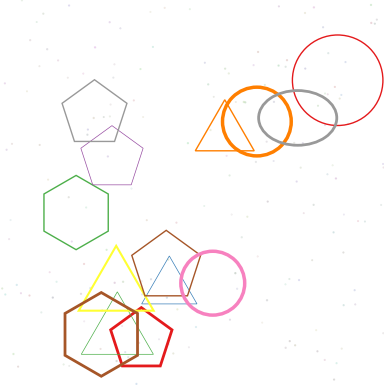[{"shape": "pentagon", "thickness": 2, "radius": 0.42, "center": [0.367, 0.117]}, {"shape": "circle", "thickness": 1, "radius": 0.59, "center": [0.877, 0.792]}, {"shape": "triangle", "thickness": 0.5, "radius": 0.42, "center": [0.44, 0.252]}, {"shape": "hexagon", "thickness": 1, "radius": 0.48, "center": [0.198, 0.448]}, {"shape": "triangle", "thickness": 0.5, "radius": 0.54, "center": [0.305, 0.134]}, {"shape": "pentagon", "thickness": 0.5, "radius": 0.43, "center": [0.291, 0.589]}, {"shape": "triangle", "thickness": 1, "radius": 0.44, "center": [0.584, 0.652]}, {"shape": "circle", "thickness": 2.5, "radius": 0.45, "center": [0.667, 0.684]}, {"shape": "triangle", "thickness": 1.5, "radius": 0.56, "center": [0.302, 0.249]}, {"shape": "pentagon", "thickness": 1, "radius": 0.47, "center": [0.432, 0.308]}, {"shape": "hexagon", "thickness": 2, "radius": 0.54, "center": [0.263, 0.131]}, {"shape": "circle", "thickness": 2.5, "radius": 0.41, "center": [0.553, 0.264]}, {"shape": "pentagon", "thickness": 1, "radius": 0.44, "center": [0.245, 0.704]}, {"shape": "oval", "thickness": 2, "radius": 0.51, "center": [0.773, 0.694]}]